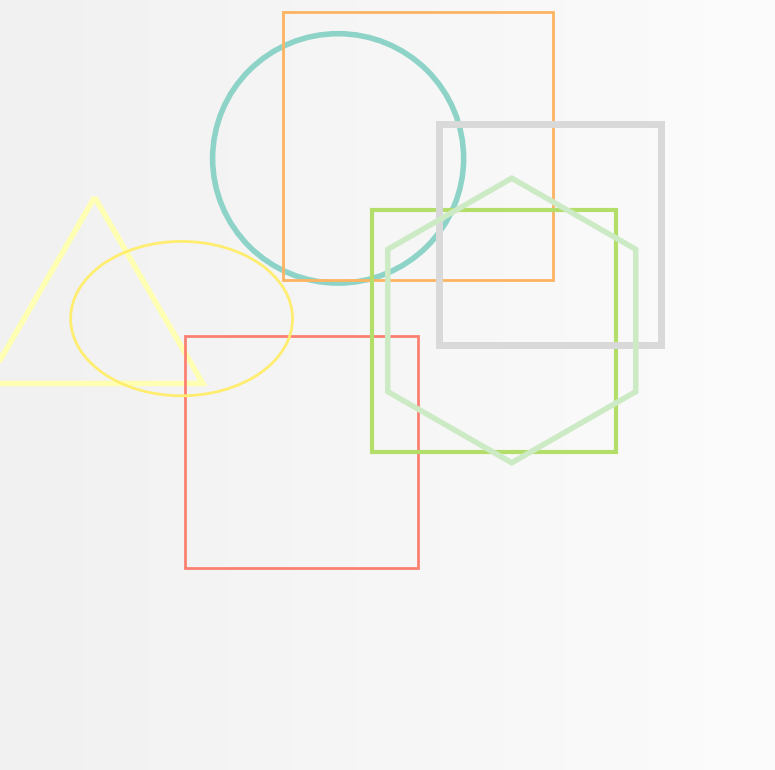[{"shape": "circle", "thickness": 2, "radius": 0.81, "center": [0.436, 0.794]}, {"shape": "triangle", "thickness": 2, "radius": 0.81, "center": [0.122, 0.583]}, {"shape": "square", "thickness": 1, "radius": 0.75, "center": [0.389, 0.413]}, {"shape": "square", "thickness": 1, "radius": 0.87, "center": [0.54, 0.81]}, {"shape": "square", "thickness": 1.5, "radius": 0.79, "center": [0.637, 0.57]}, {"shape": "square", "thickness": 2.5, "radius": 0.72, "center": [0.709, 0.696]}, {"shape": "hexagon", "thickness": 2, "radius": 0.92, "center": [0.66, 0.584]}, {"shape": "oval", "thickness": 1, "radius": 0.72, "center": [0.234, 0.586]}]